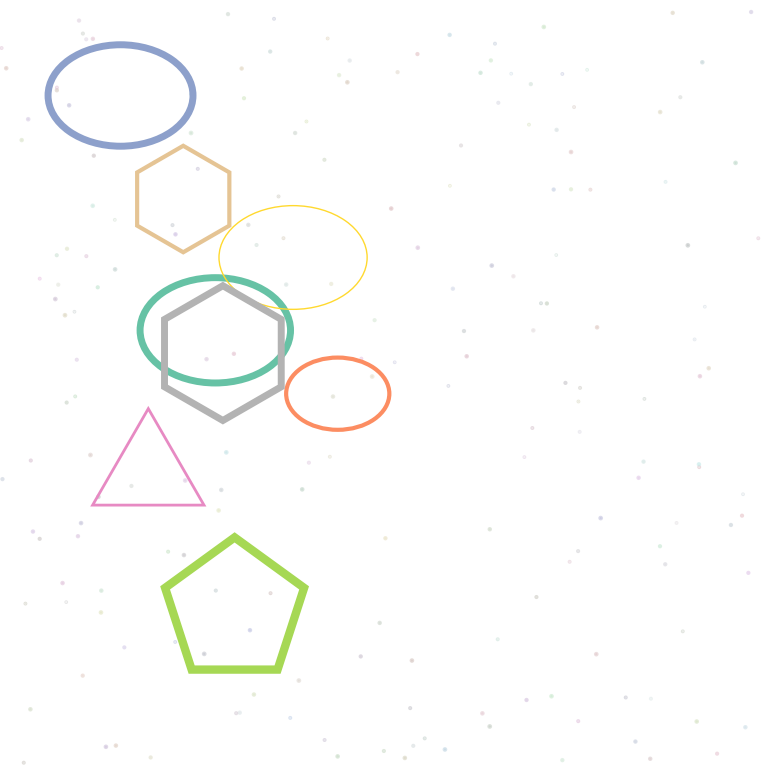[{"shape": "oval", "thickness": 2.5, "radius": 0.49, "center": [0.28, 0.571]}, {"shape": "oval", "thickness": 1.5, "radius": 0.34, "center": [0.439, 0.489]}, {"shape": "oval", "thickness": 2.5, "radius": 0.47, "center": [0.157, 0.876]}, {"shape": "triangle", "thickness": 1, "radius": 0.42, "center": [0.193, 0.386]}, {"shape": "pentagon", "thickness": 3, "radius": 0.47, "center": [0.305, 0.207]}, {"shape": "oval", "thickness": 0.5, "radius": 0.48, "center": [0.381, 0.666]}, {"shape": "hexagon", "thickness": 1.5, "radius": 0.35, "center": [0.238, 0.742]}, {"shape": "hexagon", "thickness": 2.5, "radius": 0.44, "center": [0.289, 0.541]}]